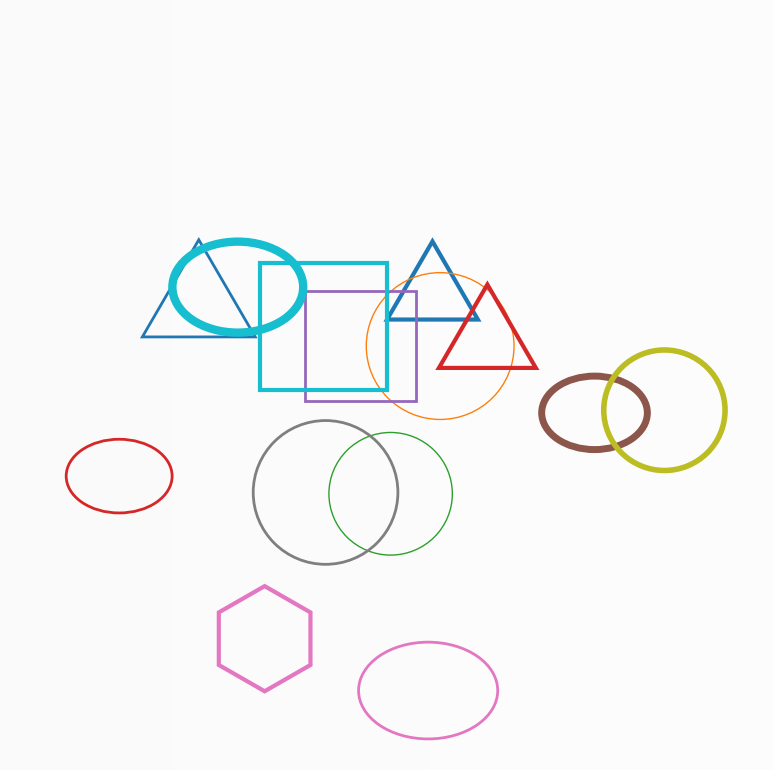[{"shape": "triangle", "thickness": 1.5, "radius": 0.34, "center": [0.558, 0.619]}, {"shape": "triangle", "thickness": 1, "radius": 0.42, "center": [0.257, 0.604]}, {"shape": "circle", "thickness": 0.5, "radius": 0.48, "center": [0.568, 0.551]}, {"shape": "circle", "thickness": 0.5, "radius": 0.4, "center": [0.504, 0.359]}, {"shape": "triangle", "thickness": 1.5, "radius": 0.36, "center": [0.629, 0.558]}, {"shape": "oval", "thickness": 1, "radius": 0.34, "center": [0.154, 0.382]}, {"shape": "square", "thickness": 1, "radius": 0.36, "center": [0.465, 0.551]}, {"shape": "oval", "thickness": 2.5, "radius": 0.34, "center": [0.767, 0.464]}, {"shape": "oval", "thickness": 1, "radius": 0.45, "center": [0.552, 0.103]}, {"shape": "hexagon", "thickness": 1.5, "radius": 0.34, "center": [0.341, 0.171]}, {"shape": "circle", "thickness": 1, "radius": 0.47, "center": [0.42, 0.36]}, {"shape": "circle", "thickness": 2, "radius": 0.39, "center": [0.857, 0.467]}, {"shape": "square", "thickness": 1.5, "radius": 0.41, "center": [0.418, 0.576]}, {"shape": "oval", "thickness": 3, "radius": 0.42, "center": [0.307, 0.627]}]